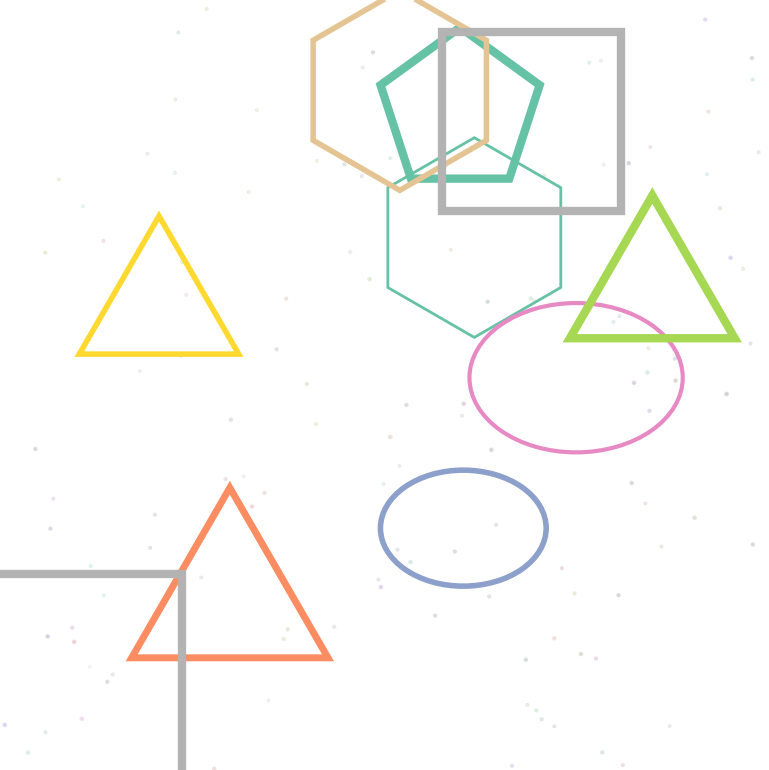[{"shape": "hexagon", "thickness": 1, "radius": 0.65, "center": [0.616, 0.691]}, {"shape": "pentagon", "thickness": 3, "radius": 0.54, "center": [0.598, 0.856]}, {"shape": "triangle", "thickness": 2.5, "radius": 0.74, "center": [0.298, 0.219]}, {"shape": "oval", "thickness": 2, "radius": 0.54, "center": [0.602, 0.314]}, {"shape": "oval", "thickness": 1.5, "radius": 0.69, "center": [0.748, 0.509]}, {"shape": "triangle", "thickness": 3, "radius": 0.62, "center": [0.847, 0.623]}, {"shape": "triangle", "thickness": 2, "radius": 0.6, "center": [0.207, 0.6]}, {"shape": "hexagon", "thickness": 2, "radius": 0.65, "center": [0.519, 0.883]}, {"shape": "square", "thickness": 3, "radius": 0.66, "center": [0.104, 0.122]}, {"shape": "square", "thickness": 3, "radius": 0.58, "center": [0.69, 0.843]}]